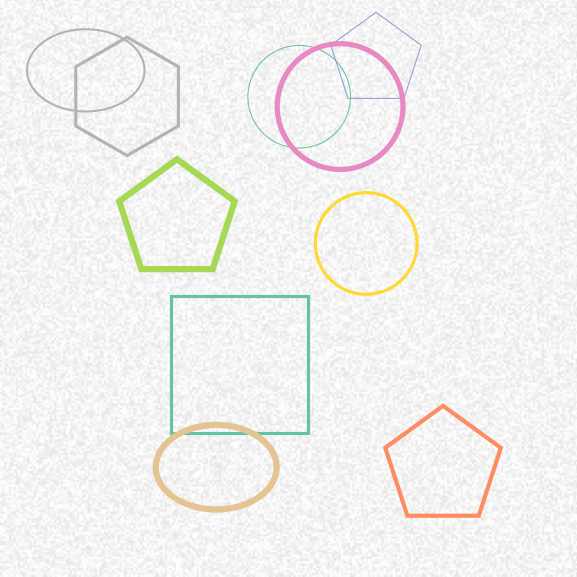[{"shape": "circle", "thickness": 0.5, "radius": 0.44, "center": [0.518, 0.832]}, {"shape": "square", "thickness": 1.5, "radius": 0.59, "center": [0.414, 0.368]}, {"shape": "pentagon", "thickness": 2, "radius": 0.53, "center": [0.767, 0.191]}, {"shape": "pentagon", "thickness": 0.5, "radius": 0.41, "center": [0.651, 0.895]}, {"shape": "circle", "thickness": 2.5, "radius": 0.54, "center": [0.589, 0.815]}, {"shape": "pentagon", "thickness": 3, "radius": 0.53, "center": [0.306, 0.618]}, {"shape": "circle", "thickness": 1.5, "radius": 0.44, "center": [0.634, 0.578]}, {"shape": "oval", "thickness": 3, "radius": 0.52, "center": [0.374, 0.19]}, {"shape": "oval", "thickness": 1, "radius": 0.51, "center": [0.149, 0.877]}, {"shape": "hexagon", "thickness": 1.5, "radius": 0.51, "center": [0.22, 0.832]}]